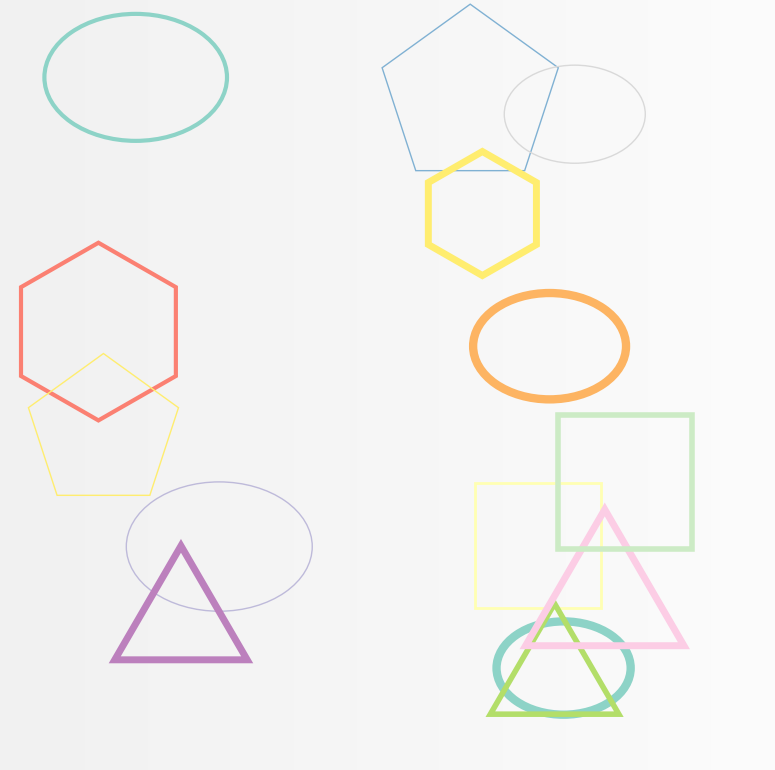[{"shape": "oval", "thickness": 3, "radius": 0.43, "center": [0.727, 0.132]}, {"shape": "oval", "thickness": 1.5, "radius": 0.59, "center": [0.175, 0.9]}, {"shape": "square", "thickness": 1, "radius": 0.41, "center": [0.695, 0.291]}, {"shape": "oval", "thickness": 0.5, "radius": 0.6, "center": [0.283, 0.29]}, {"shape": "hexagon", "thickness": 1.5, "radius": 0.58, "center": [0.127, 0.569]}, {"shape": "pentagon", "thickness": 0.5, "radius": 0.6, "center": [0.607, 0.875]}, {"shape": "oval", "thickness": 3, "radius": 0.49, "center": [0.709, 0.55]}, {"shape": "triangle", "thickness": 2, "radius": 0.48, "center": [0.716, 0.12]}, {"shape": "triangle", "thickness": 2.5, "radius": 0.59, "center": [0.78, 0.22]}, {"shape": "oval", "thickness": 0.5, "radius": 0.45, "center": [0.742, 0.852]}, {"shape": "triangle", "thickness": 2.5, "radius": 0.49, "center": [0.234, 0.192]}, {"shape": "square", "thickness": 2, "radius": 0.43, "center": [0.806, 0.374]}, {"shape": "pentagon", "thickness": 0.5, "radius": 0.51, "center": [0.133, 0.439]}, {"shape": "hexagon", "thickness": 2.5, "radius": 0.4, "center": [0.622, 0.723]}]